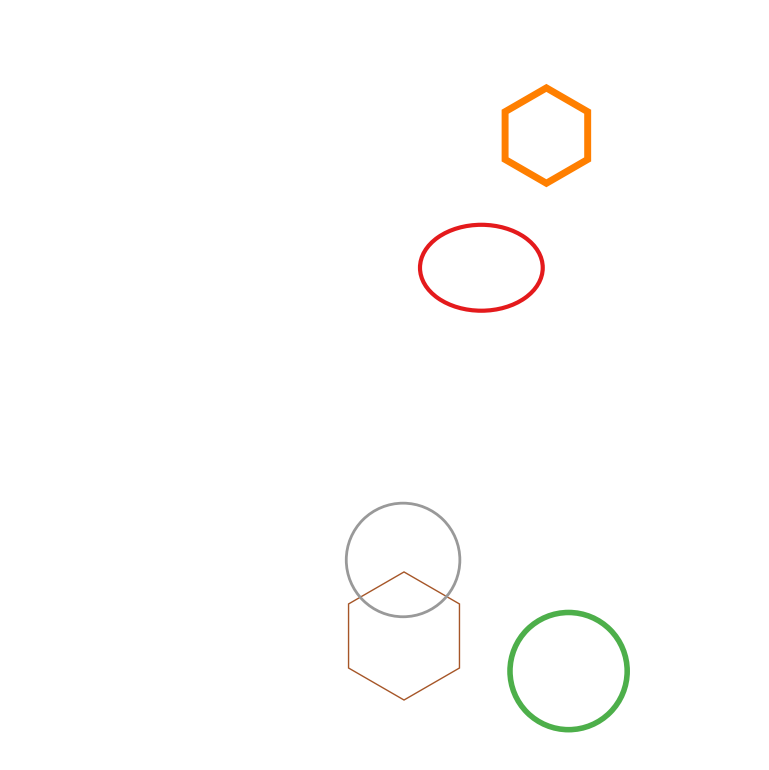[{"shape": "oval", "thickness": 1.5, "radius": 0.4, "center": [0.625, 0.652]}, {"shape": "circle", "thickness": 2, "radius": 0.38, "center": [0.738, 0.128]}, {"shape": "hexagon", "thickness": 2.5, "radius": 0.31, "center": [0.71, 0.824]}, {"shape": "hexagon", "thickness": 0.5, "radius": 0.42, "center": [0.525, 0.174]}, {"shape": "circle", "thickness": 1, "radius": 0.37, "center": [0.523, 0.273]}]